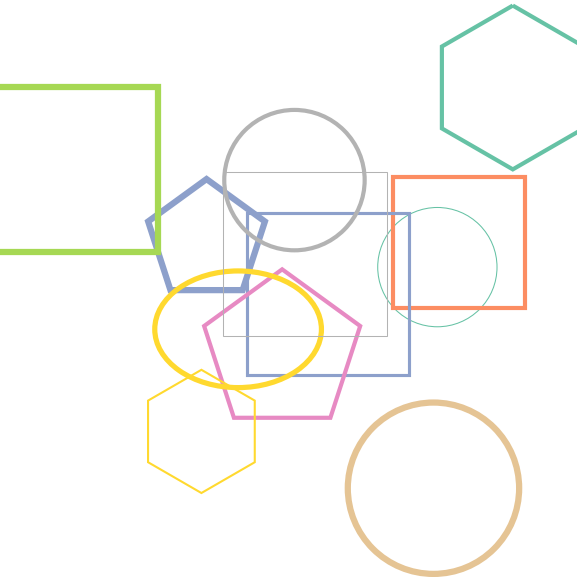[{"shape": "circle", "thickness": 0.5, "radius": 0.52, "center": [0.757, 0.537]}, {"shape": "hexagon", "thickness": 2, "radius": 0.71, "center": [0.888, 0.848]}, {"shape": "square", "thickness": 2, "radius": 0.57, "center": [0.795, 0.579]}, {"shape": "square", "thickness": 1.5, "radius": 0.7, "center": [0.568, 0.49]}, {"shape": "pentagon", "thickness": 3, "radius": 0.53, "center": [0.358, 0.583]}, {"shape": "pentagon", "thickness": 2, "radius": 0.71, "center": [0.489, 0.391]}, {"shape": "square", "thickness": 3, "radius": 0.71, "center": [0.13, 0.706]}, {"shape": "oval", "thickness": 2.5, "radius": 0.72, "center": [0.412, 0.429]}, {"shape": "hexagon", "thickness": 1, "radius": 0.53, "center": [0.349, 0.252]}, {"shape": "circle", "thickness": 3, "radius": 0.74, "center": [0.751, 0.154]}, {"shape": "square", "thickness": 0.5, "radius": 0.71, "center": [0.529, 0.56]}, {"shape": "circle", "thickness": 2, "radius": 0.61, "center": [0.51, 0.687]}]